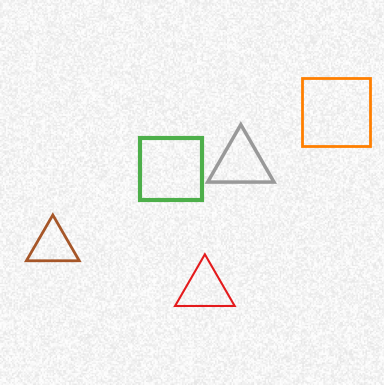[{"shape": "triangle", "thickness": 1.5, "radius": 0.45, "center": [0.532, 0.25]}, {"shape": "square", "thickness": 3, "radius": 0.4, "center": [0.444, 0.56]}, {"shape": "square", "thickness": 2, "radius": 0.44, "center": [0.872, 0.71]}, {"shape": "triangle", "thickness": 2, "radius": 0.4, "center": [0.137, 0.362]}, {"shape": "triangle", "thickness": 2.5, "radius": 0.5, "center": [0.626, 0.577]}]